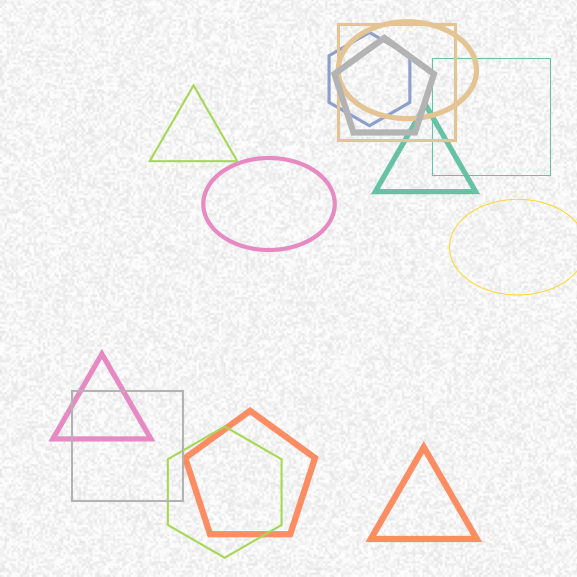[{"shape": "triangle", "thickness": 2.5, "radius": 0.5, "center": [0.737, 0.717]}, {"shape": "square", "thickness": 0.5, "radius": 0.51, "center": [0.85, 0.797]}, {"shape": "triangle", "thickness": 3, "radius": 0.53, "center": [0.734, 0.119]}, {"shape": "pentagon", "thickness": 3, "radius": 0.59, "center": [0.433, 0.17]}, {"shape": "hexagon", "thickness": 1.5, "radius": 0.4, "center": [0.64, 0.862]}, {"shape": "triangle", "thickness": 2.5, "radius": 0.49, "center": [0.176, 0.288]}, {"shape": "oval", "thickness": 2, "radius": 0.57, "center": [0.466, 0.646]}, {"shape": "triangle", "thickness": 1, "radius": 0.44, "center": [0.335, 0.764]}, {"shape": "hexagon", "thickness": 1, "radius": 0.57, "center": [0.389, 0.147]}, {"shape": "oval", "thickness": 0.5, "radius": 0.59, "center": [0.897, 0.571]}, {"shape": "oval", "thickness": 2.5, "radius": 0.6, "center": [0.705, 0.878]}, {"shape": "square", "thickness": 1.5, "radius": 0.51, "center": [0.686, 0.857]}, {"shape": "pentagon", "thickness": 3, "radius": 0.45, "center": [0.665, 0.843]}, {"shape": "square", "thickness": 1, "radius": 0.48, "center": [0.221, 0.227]}]